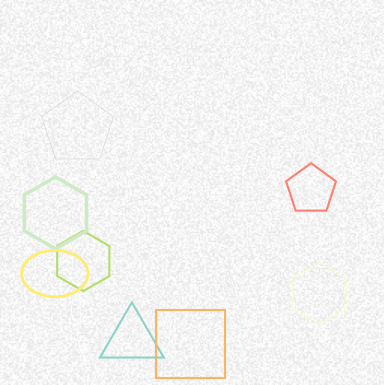[{"shape": "triangle", "thickness": 1.5, "radius": 0.48, "center": [0.343, 0.119]}, {"shape": "hexagon", "thickness": 0.5, "radius": 0.4, "center": [0.83, 0.237]}, {"shape": "pentagon", "thickness": 1.5, "radius": 0.34, "center": [0.808, 0.508]}, {"shape": "square", "thickness": 1.5, "radius": 0.44, "center": [0.495, 0.106]}, {"shape": "hexagon", "thickness": 1.5, "radius": 0.39, "center": [0.216, 0.322]}, {"shape": "pentagon", "thickness": 0.5, "radius": 0.49, "center": [0.202, 0.666]}, {"shape": "hexagon", "thickness": 2.5, "radius": 0.47, "center": [0.144, 0.447]}, {"shape": "oval", "thickness": 2, "radius": 0.43, "center": [0.142, 0.289]}]